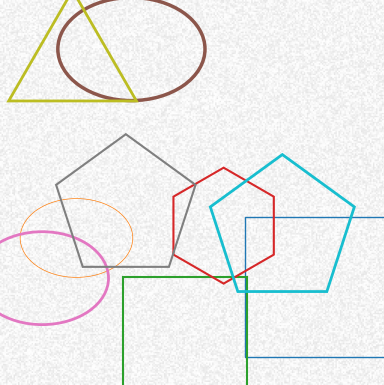[{"shape": "square", "thickness": 1, "radius": 0.91, "center": [0.819, 0.253]}, {"shape": "oval", "thickness": 0.5, "radius": 0.73, "center": [0.199, 0.382]}, {"shape": "square", "thickness": 1.5, "radius": 0.8, "center": [0.481, 0.121]}, {"shape": "hexagon", "thickness": 1.5, "radius": 0.75, "center": [0.581, 0.414]}, {"shape": "oval", "thickness": 2.5, "radius": 0.96, "center": [0.341, 0.873]}, {"shape": "oval", "thickness": 2, "radius": 0.86, "center": [0.109, 0.277]}, {"shape": "pentagon", "thickness": 1.5, "radius": 0.95, "center": [0.327, 0.461]}, {"shape": "triangle", "thickness": 2, "radius": 0.96, "center": [0.188, 0.834]}, {"shape": "pentagon", "thickness": 2, "radius": 0.98, "center": [0.733, 0.402]}]